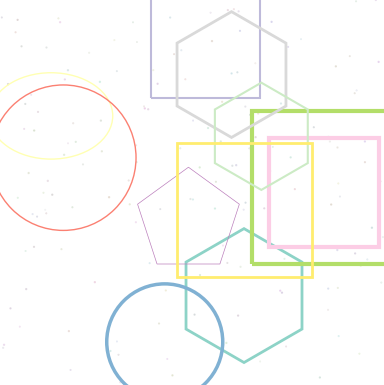[{"shape": "hexagon", "thickness": 2, "radius": 0.87, "center": [0.634, 0.232]}, {"shape": "oval", "thickness": 1, "radius": 0.8, "center": [0.133, 0.699]}, {"shape": "square", "thickness": 1.5, "radius": 0.71, "center": [0.534, 0.886]}, {"shape": "circle", "thickness": 1, "radius": 0.94, "center": [0.164, 0.59]}, {"shape": "circle", "thickness": 2.5, "radius": 0.75, "center": [0.428, 0.112]}, {"shape": "square", "thickness": 3, "radius": 0.99, "center": [0.854, 0.513]}, {"shape": "square", "thickness": 3, "radius": 0.71, "center": [0.842, 0.501]}, {"shape": "hexagon", "thickness": 2, "radius": 0.82, "center": [0.601, 0.806]}, {"shape": "pentagon", "thickness": 0.5, "radius": 0.69, "center": [0.489, 0.427]}, {"shape": "hexagon", "thickness": 1.5, "radius": 0.7, "center": [0.679, 0.646]}, {"shape": "square", "thickness": 2, "radius": 0.87, "center": [0.635, 0.455]}]